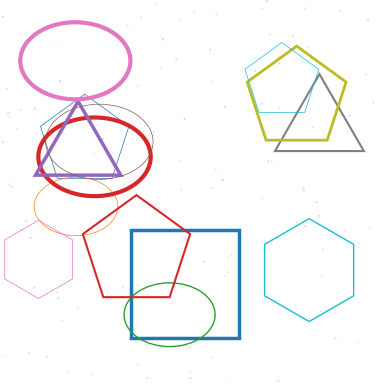[{"shape": "pentagon", "thickness": 0.5, "radius": 0.6, "center": [0.22, 0.635]}, {"shape": "square", "thickness": 2.5, "radius": 0.7, "center": [0.481, 0.262]}, {"shape": "oval", "thickness": 0.5, "radius": 0.54, "center": [0.197, 0.464]}, {"shape": "oval", "thickness": 1, "radius": 0.59, "center": [0.441, 0.183]}, {"shape": "pentagon", "thickness": 1.5, "radius": 0.73, "center": [0.354, 0.347]}, {"shape": "oval", "thickness": 3, "radius": 0.73, "center": [0.246, 0.593]}, {"shape": "triangle", "thickness": 2.5, "radius": 0.64, "center": [0.203, 0.609]}, {"shape": "oval", "thickness": 0.5, "radius": 0.7, "center": [0.258, 0.632]}, {"shape": "hexagon", "thickness": 0.5, "radius": 0.51, "center": [0.1, 0.326]}, {"shape": "oval", "thickness": 3, "radius": 0.72, "center": [0.196, 0.842]}, {"shape": "triangle", "thickness": 1.5, "radius": 0.67, "center": [0.83, 0.674]}, {"shape": "pentagon", "thickness": 2, "radius": 0.68, "center": [0.77, 0.745]}, {"shape": "pentagon", "thickness": 0.5, "radius": 0.5, "center": [0.732, 0.789]}, {"shape": "hexagon", "thickness": 1, "radius": 0.67, "center": [0.803, 0.298]}]